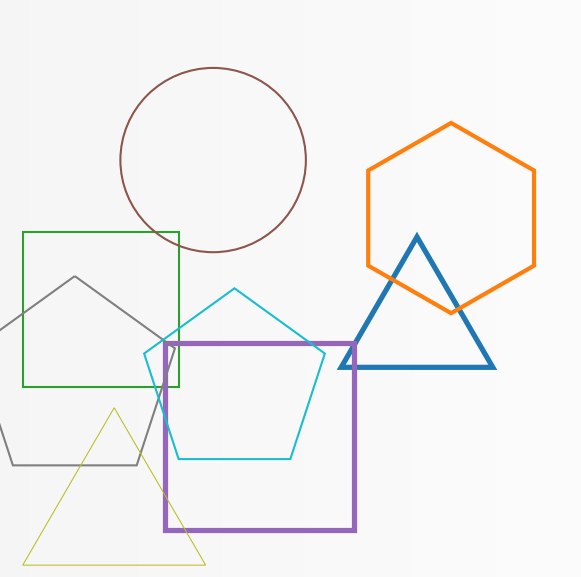[{"shape": "triangle", "thickness": 2.5, "radius": 0.75, "center": [0.717, 0.438]}, {"shape": "hexagon", "thickness": 2, "radius": 0.82, "center": [0.776, 0.622]}, {"shape": "square", "thickness": 1, "radius": 0.67, "center": [0.174, 0.462]}, {"shape": "square", "thickness": 2.5, "radius": 0.81, "center": [0.446, 0.244]}, {"shape": "circle", "thickness": 1, "radius": 0.8, "center": [0.367, 0.722]}, {"shape": "pentagon", "thickness": 1, "radius": 0.91, "center": [0.129, 0.34]}, {"shape": "triangle", "thickness": 0.5, "radius": 0.91, "center": [0.196, 0.111]}, {"shape": "pentagon", "thickness": 1, "radius": 0.82, "center": [0.403, 0.336]}]